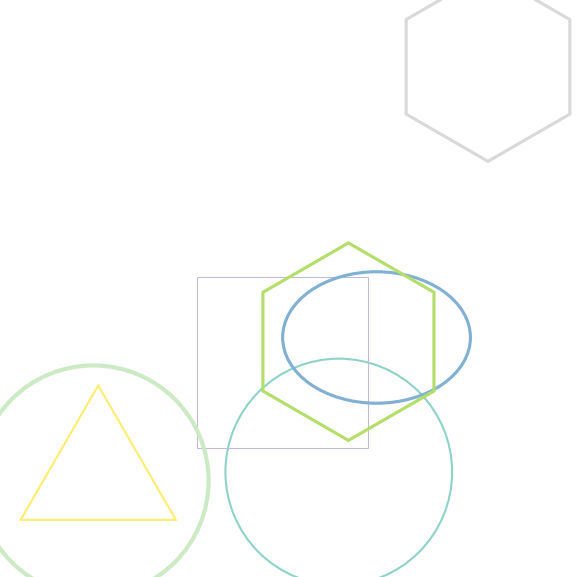[{"shape": "circle", "thickness": 1, "radius": 0.98, "center": [0.587, 0.182]}, {"shape": "square", "thickness": 0.5, "radius": 0.74, "center": [0.489, 0.372]}, {"shape": "oval", "thickness": 1.5, "radius": 0.81, "center": [0.652, 0.415]}, {"shape": "hexagon", "thickness": 1.5, "radius": 0.85, "center": [0.603, 0.407]}, {"shape": "hexagon", "thickness": 1.5, "radius": 0.82, "center": [0.845, 0.883]}, {"shape": "circle", "thickness": 2, "radius": 1.0, "center": [0.162, 0.167]}, {"shape": "triangle", "thickness": 1, "radius": 0.78, "center": [0.17, 0.177]}]